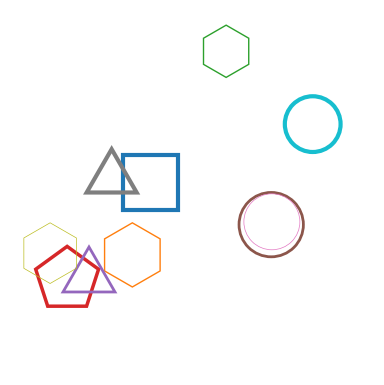[{"shape": "square", "thickness": 3, "radius": 0.36, "center": [0.39, 0.526]}, {"shape": "hexagon", "thickness": 1, "radius": 0.42, "center": [0.344, 0.338]}, {"shape": "hexagon", "thickness": 1, "radius": 0.34, "center": [0.587, 0.867]}, {"shape": "pentagon", "thickness": 2.5, "radius": 0.43, "center": [0.174, 0.274]}, {"shape": "triangle", "thickness": 2, "radius": 0.39, "center": [0.231, 0.281]}, {"shape": "circle", "thickness": 2, "radius": 0.42, "center": [0.704, 0.417]}, {"shape": "circle", "thickness": 0.5, "radius": 0.36, "center": [0.706, 0.424]}, {"shape": "triangle", "thickness": 3, "radius": 0.37, "center": [0.29, 0.537]}, {"shape": "hexagon", "thickness": 0.5, "radius": 0.39, "center": [0.13, 0.342]}, {"shape": "circle", "thickness": 3, "radius": 0.36, "center": [0.812, 0.678]}]